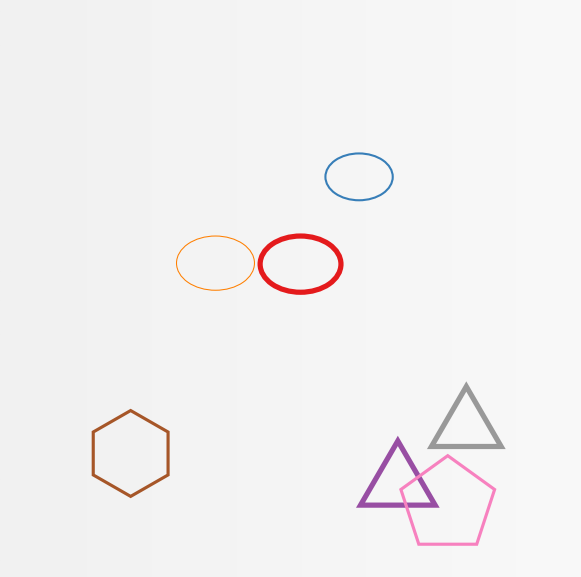[{"shape": "oval", "thickness": 2.5, "radius": 0.35, "center": [0.517, 0.542]}, {"shape": "oval", "thickness": 1, "radius": 0.29, "center": [0.618, 0.693]}, {"shape": "triangle", "thickness": 2.5, "radius": 0.37, "center": [0.684, 0.162]}, {"shape": "oval", "thickness": 0.5, "radius": 0.34, "center": [0.371, 0.543]}, {"shape": "hexagon", "thickness": 1.5, "radius": 0.37, "center": [0.225, 0.214]}, {"shape": "pentagon", "thickness": 1.5, "radius": 0.42, "center": [0.77, 0.125]}, {"shape": "triangle", "thickness": 2.5, "radius": 0.35, "center": [0.802, 0.261]}]